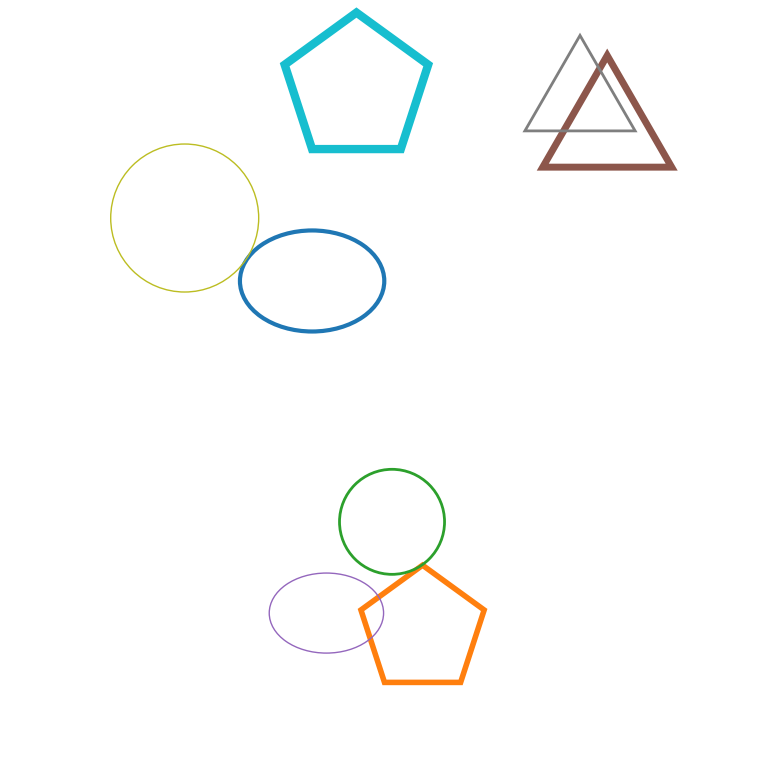[{"shape": "oval", "thickness": 1.5, "radius": 0.47, "center": [0.405, 0.635]}, {"shape": "pentagon", "thickness": 2, "radius": 0.42, "center": [0.549, 0.182]}, {"shape": "circle", "thickness": 1, "radius": 0.34, "center": [0.509, 0.322]}, {"shape": "oval", "thickness": 0.5, "radius": 0.37, "center": [0.424, 0.204]}, {"shape": "triangle", "thickness": 2.5, "radius": 0.48, "center": [0.789, 0.831]}, {"shape": "triangle", "thickness": 1, "radius": 0.41, "center": [0.753, 0.871]}, {"shape": "circle", "thickness": 0.5, "radius": 0.48, "center": [0.24, 0.717]}, {"shape": "pentagon", "thickness": 3, "radius": 0.49, "center": [0.463, 0.886]}]